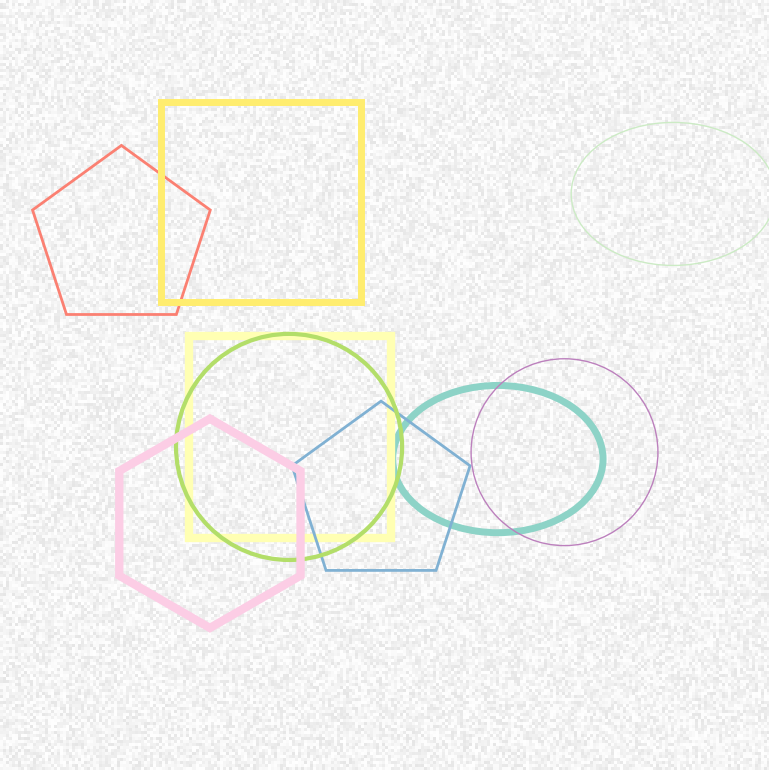[{"shape": "oval", "thickness": 2.5, "radius": 0.68, "center": [0.647, 0.404]}, {"shape": "square", "thickness": 3, "radius": 0.66, "center": [0.377, 0.432]}, {"shape": "pentagon", "thickness": 1, "radius": 0.61, "center": [0.158, 0.69]}, {"shape": "pentagon", "thickness": 1, "radius": 0.61, "center": [0.495, 0.358]}, {"shape": "circle", "thickness": 1.5, "radius": 0.73, "center": [0.375, 0.42]}, {"shape": "hexagon", "thickness": 3, "radius": 0.68, "center": [0.273, 0.32]}, {"shape": "circle", "thickness": 0.5, "radius": 0.61, "center": [0.733, 0.413]}, {"shape": "oval", "thickness": 0.5, "radius": 0.66, "center": [0.874, 0.748]}, {"shape": "square", "thickness": 2.5, "radius": 0.65, "center": [0.339, 0.737]}]